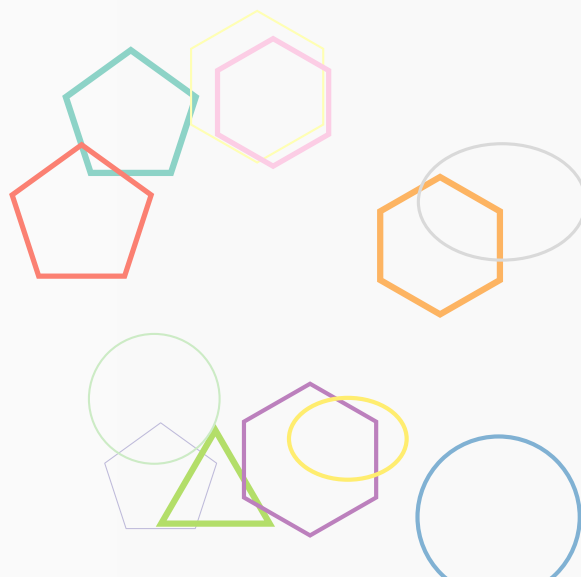[{"shape": "pentagon", "thickness": 3, "radius": 0.59, "center": [0.225, 0.795]}, {"shape": "hexagon", "thickness": 1, "radius": 0.66, "center": [0.442, 0.849]}, {"shape": "pentagon", "thickness": 0.5, "radius": 0.51, "center": [0.276, 0.166]}, {"shape": "pentagon", "thickness": 2.5, "radius": 0.63, "center": [0.14, 0.623]}, {"shape": "circle", "thickness": 2, "radius": 0.7, "center": [0.858, 0.104]}, {"shape": "hexagon", "thickness": 3, "radius": 0.59, "center": [0.757, 0.574]}, {"shape": "triangle", "thickness": 3, "radius": 0.54, "center": [0.371, 0.146]}, {"shape": "hexagon", "thickness": 2.5, "radius": 0.55, "center": [0.47, 0.822]}, {"shape": "oval", "thickness": 1.5, "radius": 0.72, "center": [0.864, 0.649]}, {"shape": "hexagon", "thickness": 2, "radius": 0.66, "center": [0.533, 0.203]}, {"shape": "circle", "thickness": 1, "radius": 0.56, "center": [0.265, 0.308]}, {"shape": "oval", "thickness": 2, "radius": 0.51, "center": [0.598, 0.239]}]